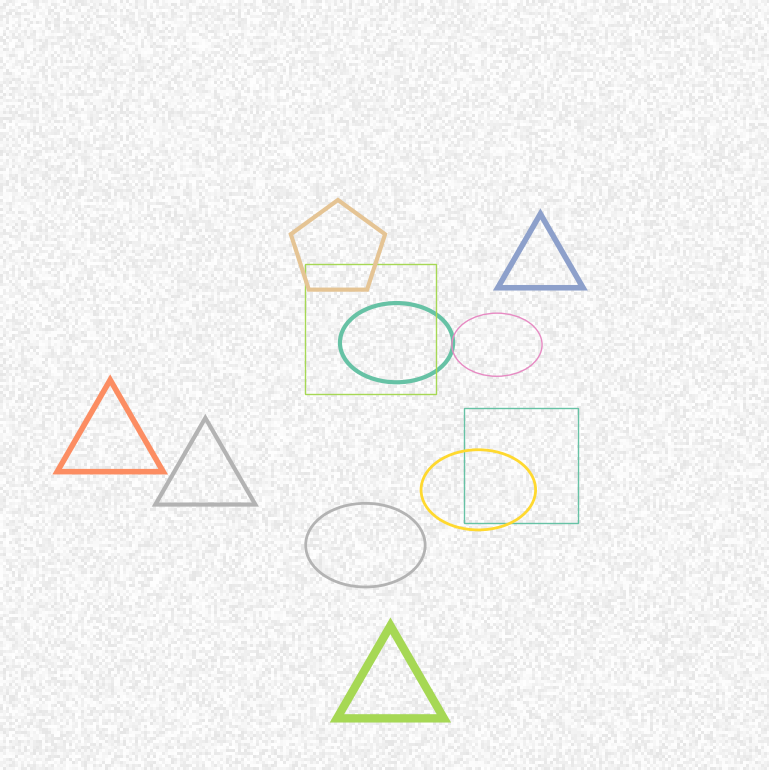[{"shape": "square", "thickness": 0.5, "radius": 0.37, "center": [0.676, 0.396]}, {"shape": "oval", "thickness": 1.5, "radius": 0.37, "center": [0.515, 0.555]}, {"shape": "triangle", "thickness": 2, "radius": 0.4, "center": [0.143, 0.427]}, {"shape": "triangle", "thickness": 2, "radius": 0.32, "center": [0.702, 0.658]}, {"shape": "oval", "thickness": 0.5, "radius": 0.29, "center": [0.645, 0.552]}, {"shape": "triangle", "thickness": 3, "radius": 0.4, "center": [0.507, 0.107]}, {"shape": "square", "thickness": 0.5, "radius": 0.42, "center": [0.481, 0.573]}, {"shape": "oval", "thickness": 1, "radius": 0.37, "center": [0.621, 0.364]}, {"shape": "pentagon", "thickness": 1.5, "radius": 0.32, "center": [0.439, 0.676]}, {"shape": "triangle", "thickness": 1.5, "radius": 0.37, "center": [0.267, 0.382]}, {"shape": "oval", "thickness": 1, "radius": 0.39, "center": [0.475, 0.292]}]